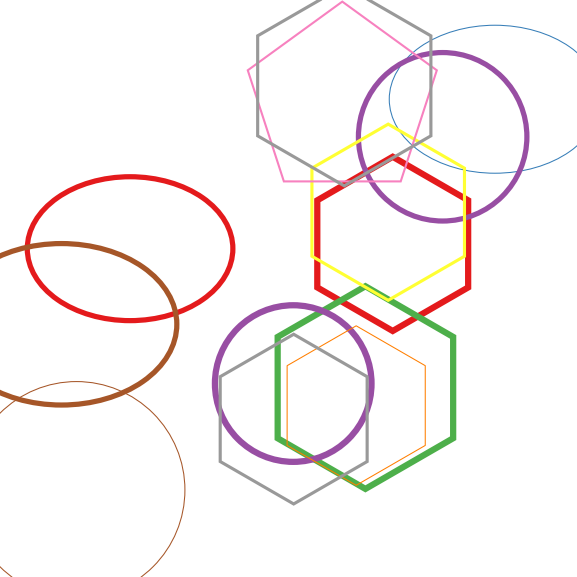[{"shape": "oval", "thickness": 2.5, "radius": 0.89, "center": [0.225, 0.569]}, {"shape": "hexagon", "thickness": 3, "radius": 0.75, "center": [0.68, 0.577]}, {"shape": "oval", "thickness": 0.5, "radius": 0.92, "center": [0.857, 0.827]}, {"shape": "hexagon", "thickness": 3, "radius": 0.88, "center": [0.633, 0.328]}, {"shape": "circle", "thickness": 2.5, "radius": 0.73, "center": [0.766, 0.762]}, {"shape": "circle", "thickness": 3, "radius": 0.68, "center": [0.508, 0.335]}, {"shape": "hexagon", "thickness": 0.5, "radius": 0.69, "center": [0.617, 0.297]}, {"shape": "hexagon", "thickness": 1.5, "radius": 0.76, "center": [0.672, 0.632]}, {"shape": "oval", "thickness": 2.5, "radius": 1.0, "center": [0.106, 0.438]}, {"shape": "circle", "thickness": 0.5, "radius": 0.94, "center": [0.132, 0.151]}, {"shape": "pentagon", "thickness": 1, "radius": 0.86, "center": [0.593, 0.824]}, {"shape": "hexagon", "thickness": 1.5, "radius": 0.87, "center": [0.596, 0.851]}, {"shape": "hexagon", "thickness": 1.5, "radius": 0.73, "center": [0.509, 0.273]}]